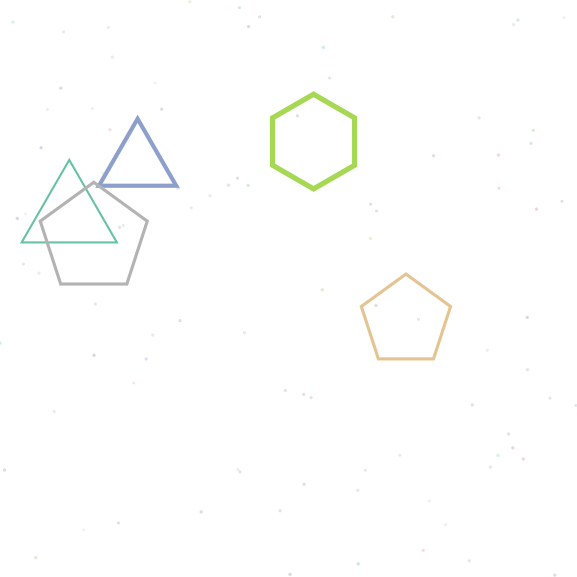[{"shape": "triangle", "thickness": 1, "radius": 0.48, "center": [0.12, 0.627]}, {"shape": "triangle", "thickness": 2, "radius": 0.39, "center": [0.238, 0.716]}, {"shape": "hexagon", "thickness": 2.5, "radius": 0.41, "center": [0.543, 0.754]}, {"shape": "pentagon", "thickness": 1.5, "radius": 0.41, "center": [0.703, 0.443]}, {"shape": "pentagon", "thickness": 1.5, "radius": 0.49, "center": [0.162, 0.586]}]